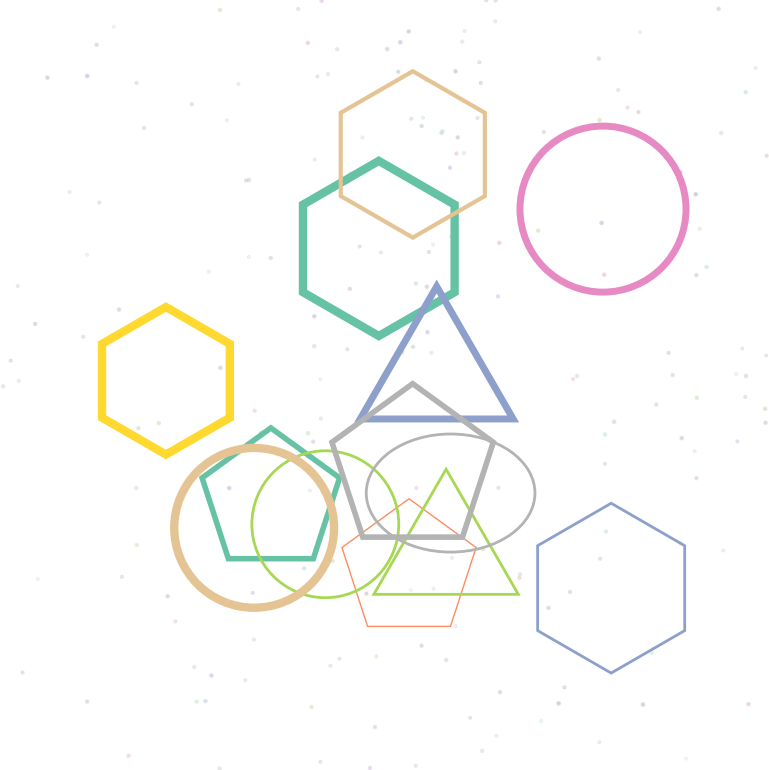[{"shape": "pentagon", "thickness": 2, "radius": 0.47, "center": [0.352, 0.35]}, {"shape": "hexagon", "thickness": 3, "radius": 0.57, "center": [0.492, 0.677]}, {"shape": "pentagon", "thickness": 0.5, "radius": 0.46, "center": [0.531, 0.261]}, {"shape": "hexagon", "thickness": 1, "radius": 0.55, "center": [0.794, 0.236]}, {"shape": "triangle", "thickness": 2.5, "radius": 0.57, "center": [0.567, 0.513]}, {"shape": "circle", "thickness": 2.5, "radius": 0.54, "center": [0.783, 0.728]}, {"shape": "circle", "thickness": 1, "radius": 0.48, "center": [0.422, 0.319]}, {"shape": "triangle", "thickness": 1, "radius": 0.54, "center": [0.579, 0.282]}, {"shape": "hexagon", "thickness": 3, "radius": 0.48, "center": [0.216, 0.505]}, {"shape": "hexagon", "thickness": 1.5, "radius": 0.54, "center": [0.536, 0.799]}, {"shape": "circle", "thickness": 3, "radius": 0.52, "center": [0.33, 0.314]}, {"shape": "pentagon", "thickness": 2, "radius": 0.55, "center": [0.536, 0.392]}, {"shape": "oval", "thickness": 1, "radius": 0.55, "center": [0.585, 0.36]}]